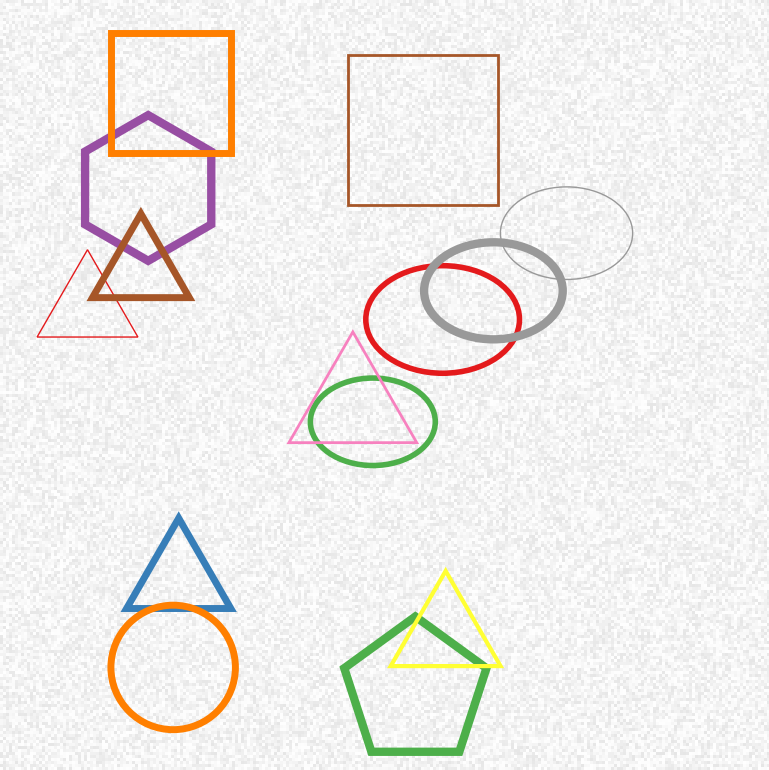[{"shape": "oval", "thickness": 2, "radius": 0.5, "center": [0.575, 0.585]}, {"shape": "triangle", "thickness": 0.5, "radius": 0.38, "center": [0.114, 0.6]}, {"shape": "triangle", "thickness": 2.5, "radius": 0.39, "center": [0.232, 0.249]}, {"shape": "oval", "thickness": 2, "radius": 0.41, "center": [0.484, 0.452]}, {"shape": "pentagon", "thickness": 3, "radius": 0.49, "center": [0.539, 0.102]}, {"shape": "hexagon", "thickness": 3, "radius": 0.47, "center": [0.192, 0.756]}, {"shape": "circle", "thickness": 2.5, "radius": 0.4, "center": [0.225, 0.133]}, {"shape": "square", "thickness": 2.5, "radius": 0.39, "center": [0.222, 0.879]}, {"shape": "triangle", "thickness": 1.5, "radius": 0.41, "center": [0.579, 0.176]}, {"shape": "triangle", "thickness": 2.5, "radius": 0.36, "center": [0.183, 0.65]}, {"shape": "square", "thickness": 1, "radius": 0.49, "center": [0.549, 0.831]}, {"shape": "triangle", "thickness": 1, "radius": 0.48, "center": [0.458, 0.473]}, {"shape": "oval", "thickness": 3, "radius": 0.45, "center": [0.641, 0.622]}, {"shape": "oval", "thickness": 0.5, "radius": 0.43, "center": [0.736, 0.697]}]